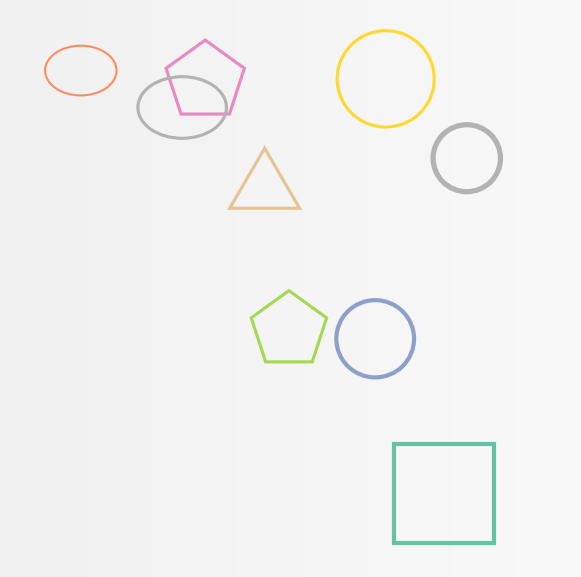[{"shape": "square", "thickness": 2, "radius": 0.43, "center": [0.764, 0.144]}, {"shape": "oval", "thickness": 1, "radius": 0.31, "center": [0.139, 0.877]}, {"shape": "circle", "thickness": 2, "radius": 0.33, "center": [0.645, 0.412]}, {"shape": "pentagon", "thickness": 1.5, "radius": 0.35, "center": [0.353, 0.859]}, {"shape": "pentagon", "thickness": 1.5, "radius": 0.34, "center": [0.497, 0.428]}, {"shape": "circle", "thickness": 1.5, "radius": 0.42, "center": [0.664, 0.863]}, {"shape": "triangle", "thickness": 1.5, "radius": 0.35, "center": [0.455, 0.673]}, {"shape": "oval", "thickness": 1.5, "radius": 0.38, "center": [0.313, 0.813]}, {"shape": "circle", "thickness": 2.5, "radius": 0.29, "center": [0.803, 0.725]}]